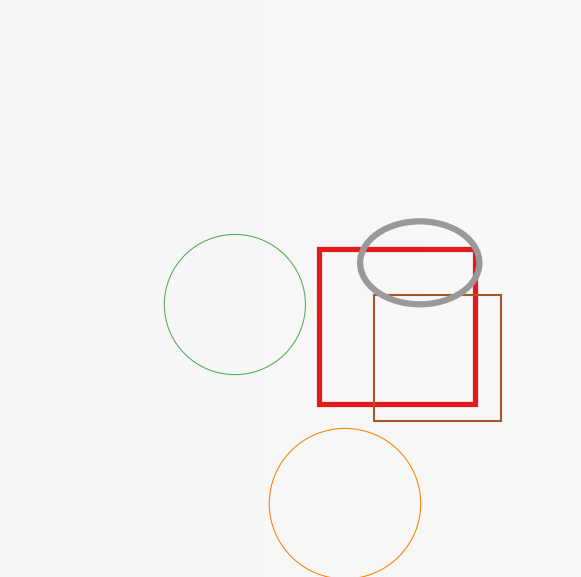[{"shape": "square", "thickness": 2.5, "radius": 0.67, "center": [0.682, 0.433]}, {"shape": "circle", "thickness": 0.5, "radius": 0.61, "center": [0.404, 0.472]}, {"shape": "circle", "thickness": 0.5, "radius": 0.65, "center": [0.594, 0.127]}, {"shape": "square", "thickness": 1, "radius": 0.55, "center": [0.753, 0.379]}, {"shape": "oval", "thickness": 3, "radius": 0.51, "center": [0.722, 0.544]}]